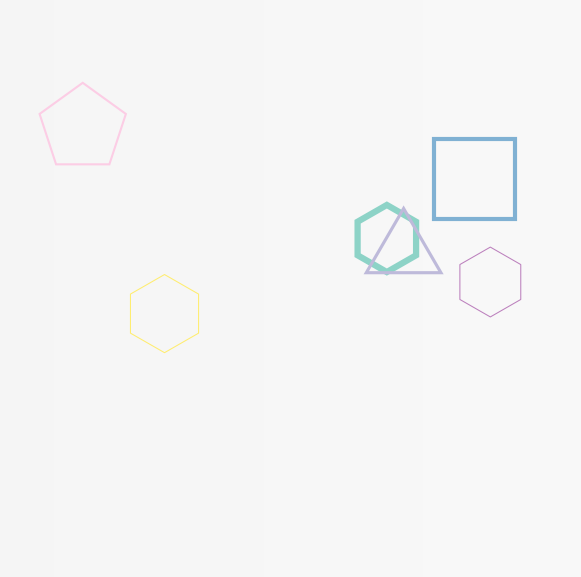[{"shape": "hexagon", "thickness": 3, "radius": 0.29, "center": [0.666, 0.586]}, {"shape": "triangle", "thickness": 1.5, "radius": 0.37, "center": [0.694, 0.564]}, {"shape": "square", "thickness": 2, "radius": 0.35, "center": [0.816, 0.689]}, {"shape": "pentagon", "thickness": 1, "radius": 0.39, "center": [0.142, 0.778]}, {"shape": "hexagon", "thickness": 0.5, "radius": 0.3, "center": [0.844, 0.511]}, {"shape": "hexagon", "thickness": 0.5, "radius": 0.34, "center": [0.283, 0.456]}]